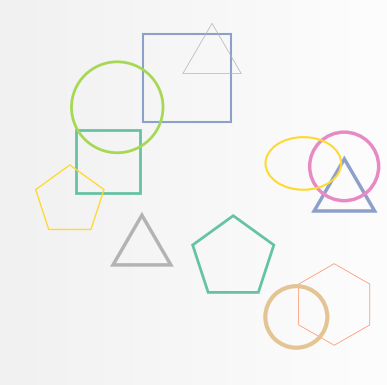[{"shape": "pentagon", "thickness": 2, "radius": 0.55, "center": [0.602, 0.33]}, {"shape": "square", "thickness": 2, "radius": 0.41, "center": [0.278, 0.581]}, {"shape": "hexagon", "thickness": 0.5, "radius": 0.53, "center": [0.863, 0.209]}, {"shape": "triangle", "thickness": 2.5, "radius": 0.45, "center": [0.889, 0.497]}, {"shape": "square", "thickness": 1.5, "radius": 0.57, "center": [0.482, 0.798]}, {"shape": "circle", "thickness": 2.5, "radius": 0.45, "center": [0.888, 0.568]}, {"shape": "circle", "thickness": 2, "radius": 0.59, "center": [0.303, 0.721]}, {"shape": "oval", "thickness": 1.5, "radius": 0.49, "center": [0.783, 0.575]}, {"shape": "pentagon", "thickness": 1, "radius": 0.46, "center": [0.18, 0.479]}, {"shape": "circle", "thickness": 3, "radius": 0.4, "center": [0.765, 0.177]}, {"shape": "triangle", "thickness": 2.5, "radius": 0.43, "center": [0.366, 0.355]}, {"shape": "triangle", "thickness": 0.5, "radius": 0.44, "center": [0.547, 0.852]}]